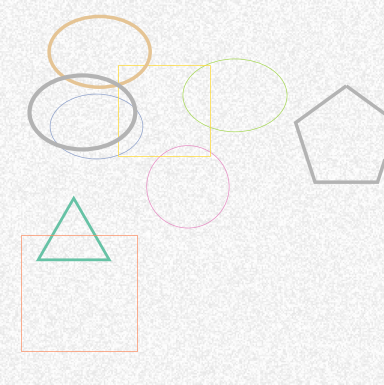[{"shape": "triangle", "thickness": 2, "radius": 0.53, "center": [0.192, 0.378]}, {"shape": "square", "thickness": 0.5, "radius": 0.75, "center": [0.205, 0.239]}, {"shape": "oval", "thickness": 0.5, "radius": 0.6, "center": [0.251, 0.671]}, {"shape": "circle", "thickness": 0.5, "radius": 0.54, "center": [0.488, 0.515]}, {"shape": "oval", "thickness": 0.5, "radius": 0.68, "center": [0.61, 0.752]}, {"shape": "square", "thickness": 0.5, "radius": 0.59, "center": [0.426, 0.712]}, {"shape": "oval", "thickness": 2.5, "radius": 0.66, "center": [0.259, 0.865]}, {"shape": "pentagon", "thickness": 2.5, "radius": 0.69, "center": [0.899, 0.639]}, {"shape": "oval", "thickness": 3, "radius": 0.69, "center": [0.214, 0.708]}]